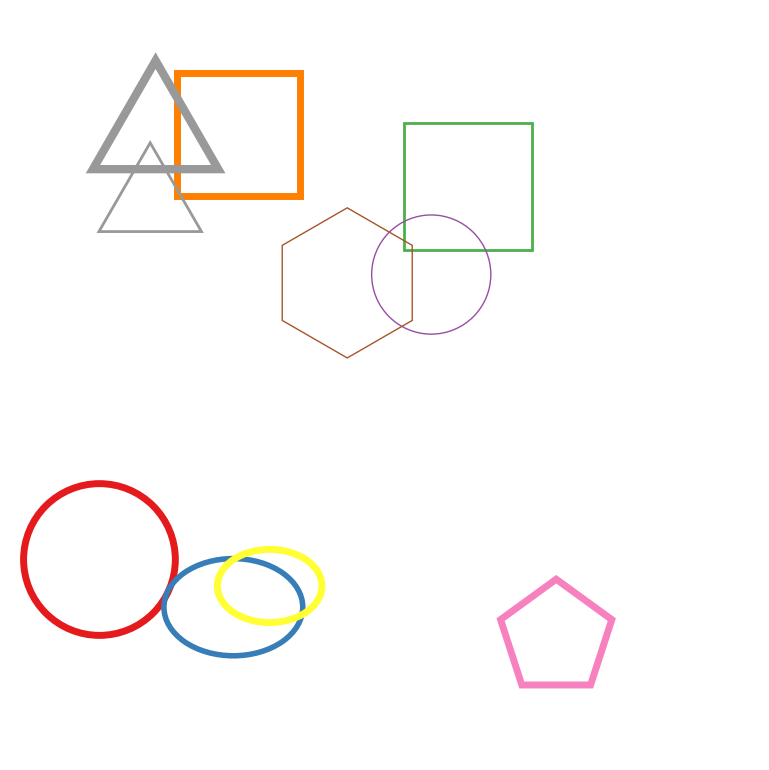[{"shape": "circle", "thickness": 2.5, "radius": 0.49, "center": [0.129, 0.273]}, {"shape": "oval", "thickness": 2, "radius": 0.45, "center": [0.303, 0.211]}, {"shape": "square", "thickness": 1, "radius": 0.41, "center": [0.608, 0.758]}, {"shape": "circle", "thickness": 0.5, "radius": 0.39, "center": [0.56, 0.643]}, {"shape": "square", "thickness": 2.5, "radius": 0.4, "center": [0.309, 0.825]}, {"shape": "oval", "thickness": 2.5, "radius": 0.34, "center": [0.35, 0.239]}, {"shape": "hexagon", "thickness": 0.5, "radius": 0.49, "center": [0.451, 0.633]}, {"shape": "pentagon", "thickness": 2.5, "radius": 0.38, "center": [0.722, 0.172]}, {"shape": "triangle", "thickness": 1, "radius": 0.38, "center": [0.195, 0.738]}, {"shape": "triangle", "thickness": 3, "radius": 0.47, "center": [0.202, 0.827]}]